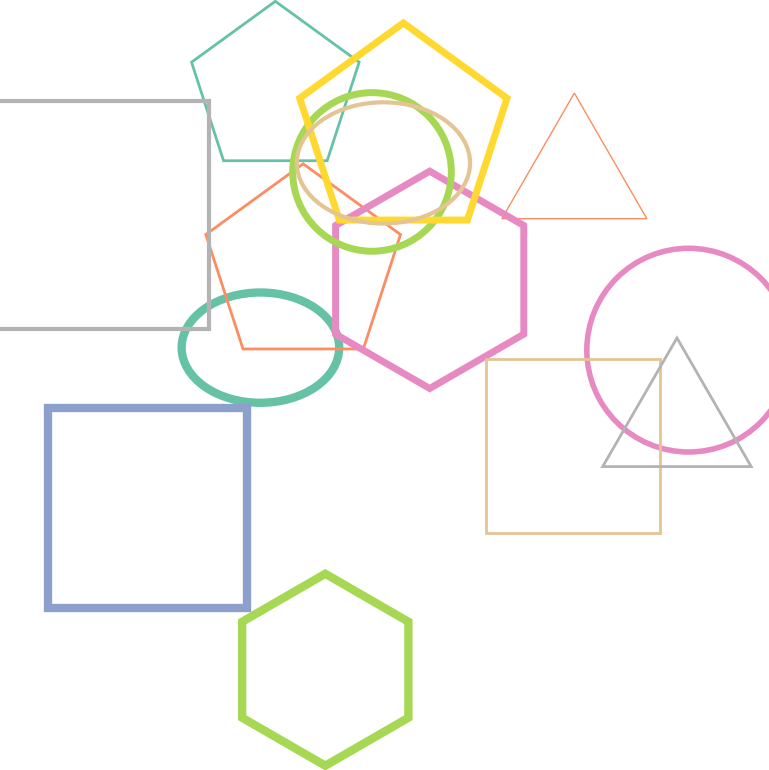[{"shape": "pentagon", "thickness": 1, "radius": 0.57, "center": [0.358, 0.884]}, {"shape": "oval", "thickness": 3, "radius": 0.51, "center": [0.338, 0.549]}, {"shape": "pentagon", "thickness": 1, "radius": 0.66, "center": [0.394, 0.654]}, {"shape": "triangle", "thickness": 0.5, "radius": 0.54, "center": [0.746, 0.77]}, {"shape": "square", "thickness": 3, "radius": 0.65, "center": [0.192, 0.34]}, {"shape": "circle", "thickness": 2, "radius": 0.66, "center": [0.894, 0.545]}, {"shape": "hexagon", "thickness": 2.5, "radius": 0.71, "center": [0.558, 0.637]}, {"shape": "circle", "thickness": 2.5, "radius": 0.51, "center": [0.483, 0.777]}, {"shape": "hexagon", "thickness": 3, "radius": 0.62, "center": [0.422, 0.13]}, {"shape": "pentagon", "thickness": 2.5, "radius": 0.71, "center": [0.524, 0.829]}, {"shape": "square", "thickness": 1, "radius": 0.56, "center": [0.745, 0.421]}, {"shape": "oval", "thickness": 1.5, "radius": 0.56, "center": [0.498, 0.788]}, {"shape": "triangle", "thickness": 1, "radius": 0.56, "center": [0.879, 0.45]}, {"shape": "square", "thickness": 1.5, "radius": 0.74, "center": [0.124, 0.721]}]